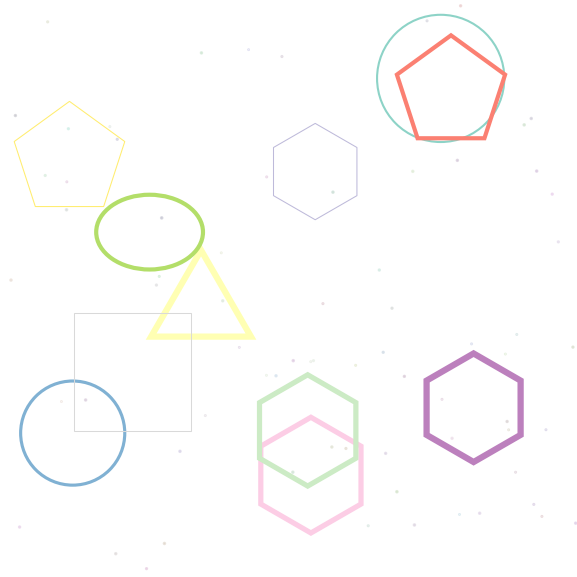[{"shape": "circle", "thickness": 1, "radius": 0.55, "center": [0.763, 0.863]}, {"shape": "triangle", "thickness": 3, "radius": 0.5, "center": [0.348, 0.466]}, {"shape": "hexagon", "thickness": 0.5, "radius": 0.42, "center": [0.546, 0.702]}, {"shape": "pentagon", "thickness": 2, "radius": 0.49, "center": [0.781, 0.839]}, {"shape": "circle", "thickness": 1.5, "radius": 0.45, "center": [0.126, 0.249]}, {"shape": "oval", "thickness": 2, "radius": 0.46, "center": [0.259, 0.597]}, {"shape": "hexagon", "thickness": 2.5, "radius": 0.5, "center": [0.538, 0.176]}, {"shape": "square", "thickness": 0.5, "radius": 0.51, "center": [0.229, 0.355]}, {"shape": "hexagon", "thickness": 3, "radius": 0.47, "center": [0.82, 0.293]}, {"shape": "hexagon", "thickness": 2.5, "radius": 0.48, "center": [0.533, 0.254]}, {"shape": "pentagon", "thickness": 0.5, "radius": 0.5, "center": [0.12, 0.723]}]